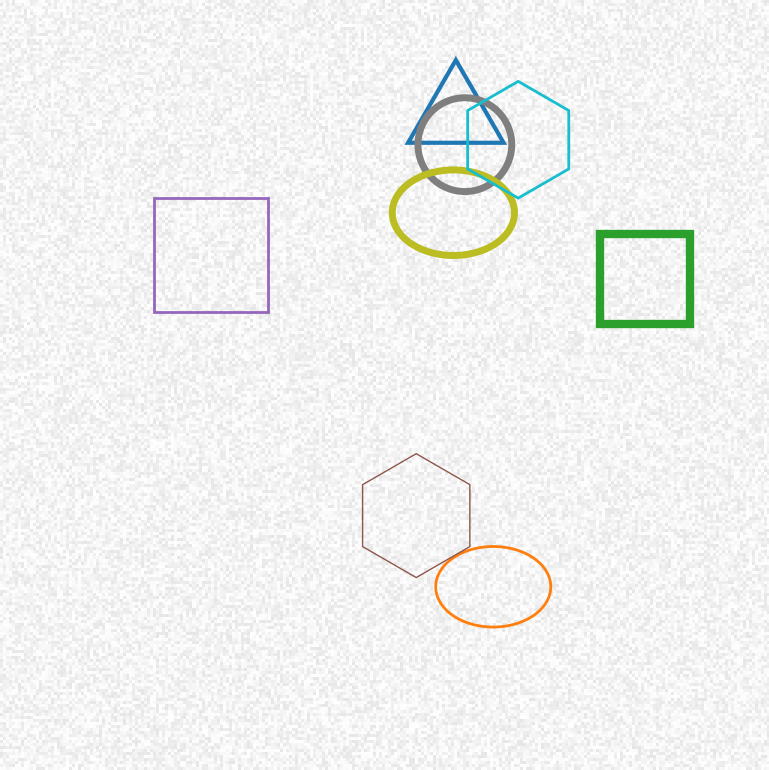[{"shape": "triangle", "thickness": 1.5, "radius": 0.36, "center": [0.592, 0.85]}, {"shape": "oval", "thickness": 1, "radius": 0.37, "center": [0.641, 0.238]}, {"shape": "square", "thickness": 3, "radius": 0.29, "center": [0.838, 0.638]}, {"shape": "square", "thickness": 1, "radius": 0.37, "center": [0.274, 0.668]}, {"shape": "hexagon", "thickness": 0.5, "radius": 0.4, "center": [0.541, 0.33]}, {"shape": "circle", "thickness": 2.5, "radius": 0.3, "center": [0.604, 0.812]}, {"shape": "oval", "thickness": 2.5, "radius": 0.4, "center": [0.589, 0.724]}, {"shape": "hexagon", "thickness": 1, "radius": 0.38, "center": [0.673, 0.819]}]